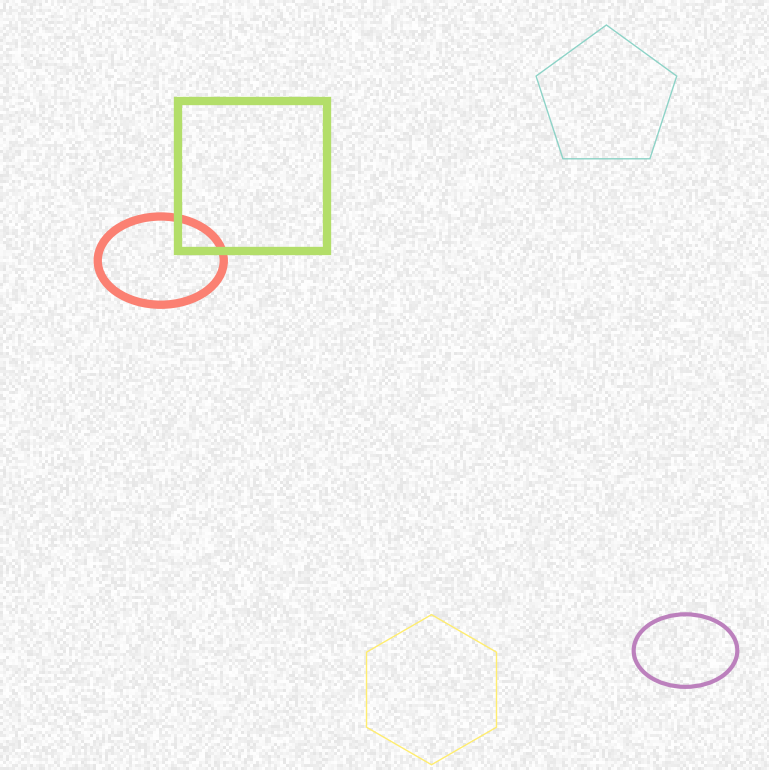[{"shape": "pentagon", "thickness": 0.5, "radius": 0.48, "center": [0.788, 0.871]}, {"shape": "oval", "thickness": 3, "radius": 0.41, "center": [0.209, 0.662]}, {"shape": "square", "thickness": 3, "radius": 0.49, "center": [0.328, 0.771]}, {"shape": "oval", "thickness": 1.5, "radius": 0.34, "center": [0.89, 0.155]}, {"shape": "hexagon", "thickness": 0.5, "radius": 0.49, "center": [0.56, 0.104]}]